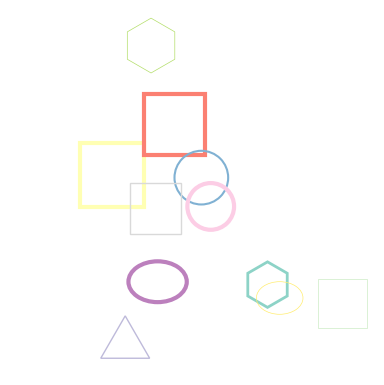[{"shape": "hexagon", "thickness": 2, "radius": 0.3, "center": [0.695, 0.261]}, {"shape": "square", "thickness": 3, "radius": 0.42, "center": [0.29, 0.546]}, {"shape": "triangle", "thickness": 1, "radius": 0.37, "center": [0.325, 0.106]}, {"shape": "square", "thickness": 3, "radius": 0.4, "center": [0.454, 0.675]}, {"shape": "circle", "thickness": 1.5, "radius": 0.35, "center": [0.523, 0.539]}, {"shape": "hexagon", "thickness": 0.5, "radius": 0.36, "center": [0.392, 0.882]}, {"shape": "circle", "thickness": 3, "radius": 0.3, "center": [0.547, 0.464]}, {"shape": "square", "thickness": 1, "radius": 0.33, "center": [0.404, 0.458]}, {"shape": "oval", "thickness": 3, "radius": 0.38, "center": [0.409, 0.268]}, {"shape": "square", "thickness": 0.5, "radius": 0.32, "center": [0.889, 0.211]}, {"shape": "oval", "thickness": 0.5, "radius": 0.3, "center": [0.726, 0.226]}]